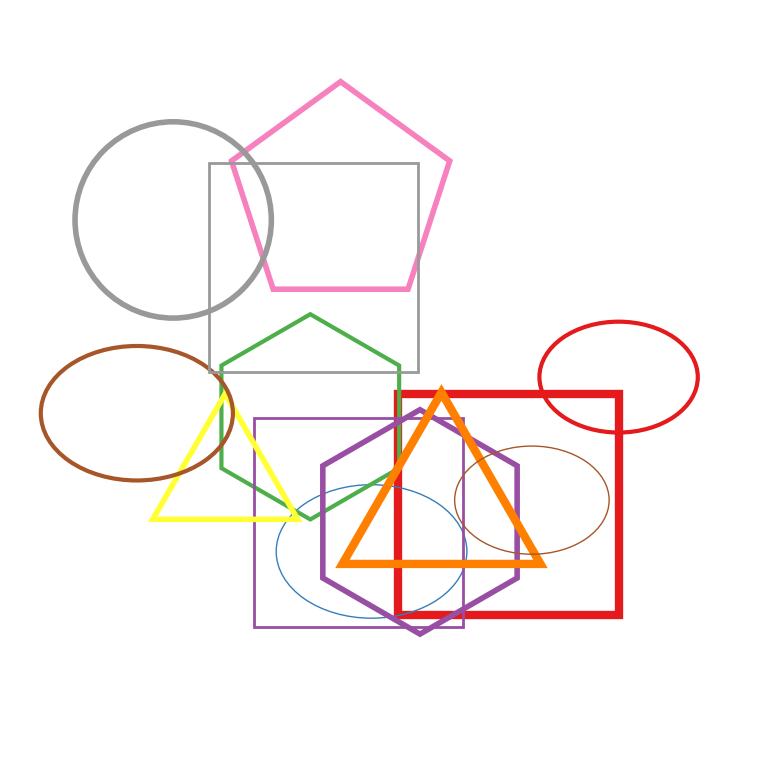[{"shape": "square", "thickness": 3, "radius": 0.72, "center": [0.661, 0.345]}, {"shape": "oval", "thickness": 1.5, "radius": 0.51, "center": [0.803, 0.51]}, {"shape": "oval", "thickness": 0.5, "radius": 0.62, "center": [0.483, 0.284]}, {"shape": "hexagon", "thickness": 1.5, "radius": 0.67, "center": [0.403, 0.459]}, {"shape": "square", "thickness": 1, "radius": 0.68, "center": [0.466, 0.322]}, {"shape": "hexagon", "thickness": 2, "radius": 0.73, "center": [0.545, 0.322]}, {"shape": "triangle", "thickness": 3, "radius": 0.74, "center": [0.573, 0.342]}, {"shape": "triangle", "thickness": 2, "radius": 0.54, "center": [0.292, 0.38]}, {"shape": "oval", "thickness": 0.5, "radius": 0.5, "center": [0.691, 0.35]}, {"shape": "oval", "thickness": 1.5, "radius": 0.62, "center": [0.178, 0.463]}, {"shape": "pentagon", "thickness": 2, "radius": 0.75, "center": [0.442, 0.745]}, {"shape": "circle", "thickness": 2, "radius": 0.64, "center": [0.225, 0.714]}, {"shape": "square", "thickness": 1, "radius": 0.68, "center": [0.407, 0.652]}]